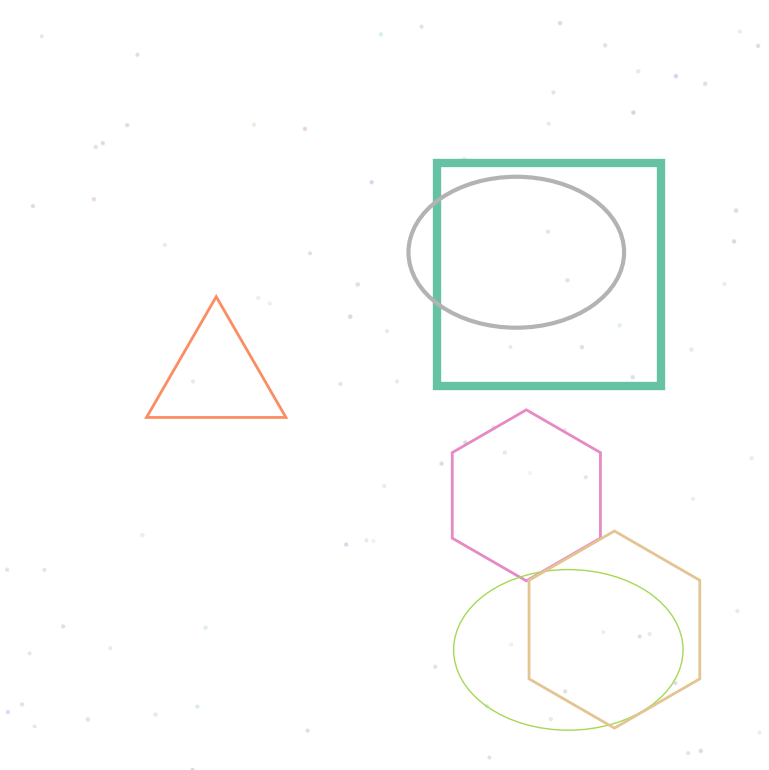[{"shape": "square", "thickness": 3, "radius": 0.73, "center": [0.713, 0.643]}, {"shape": "triangle", "thickness": 1, "radius": 0.52, "center": [0.281, 0.51]}, {"shape": "hexagon", "thickness": 1, "radius": 0.56, "center": [0.684, 0.357]}, {"shape": "oval", "thickness": 0.5, "radius": 0.74, "center": [0.738, 0.156]}, {"shape": "hexagon", "thickness": 1, "radius": 0.64, "center": [0.798, 0.182]}, {"shape": "oval", "thickness": 1.5, "radius": 0.7, "center": [0.67, 0.672]}]